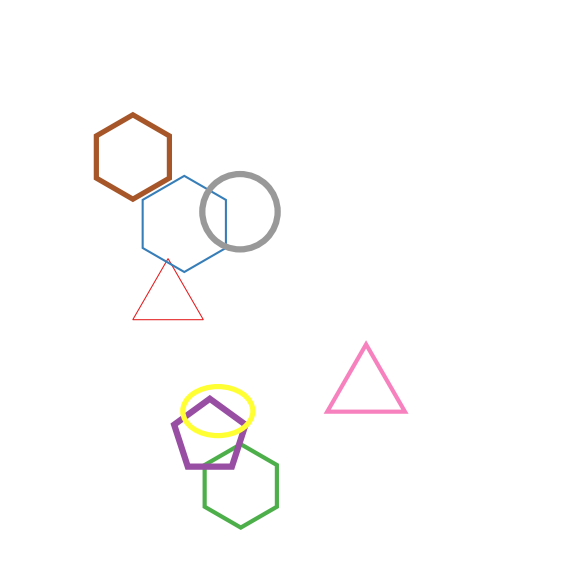[{"shape": "triangle", "thickness": 0.5, "radius": 0.35, "center": [0.291, 0.481]}, {"shape": "hexagon", "thickness": 1, "radius": 0.42, "center": [0.319, 0.611]}, {"shape": "hexagon", "thickness": 2, "radius": 0.36, "center": [0.417, 0.158]}, {"shape": "pentagon", "thickness": 3, "radius": 0.32, "center": [0.363, 0.244]}, {"shape": "oval", "thickness": 2.5, "radius": 0.3, "center": [0.377, 0.287]}, {"shape": "hexagon", "thickness": 2.5, "radius": 0.37, "center": [0.23, 0.727]}, {"shape": "triangle", "thickness": 2, "radius": 0.39, "center": [0.634, 0.325]}, {"shape": "circle", "thickness": 3, "radius": 0.33, "center": [0.416, 0.633]}]